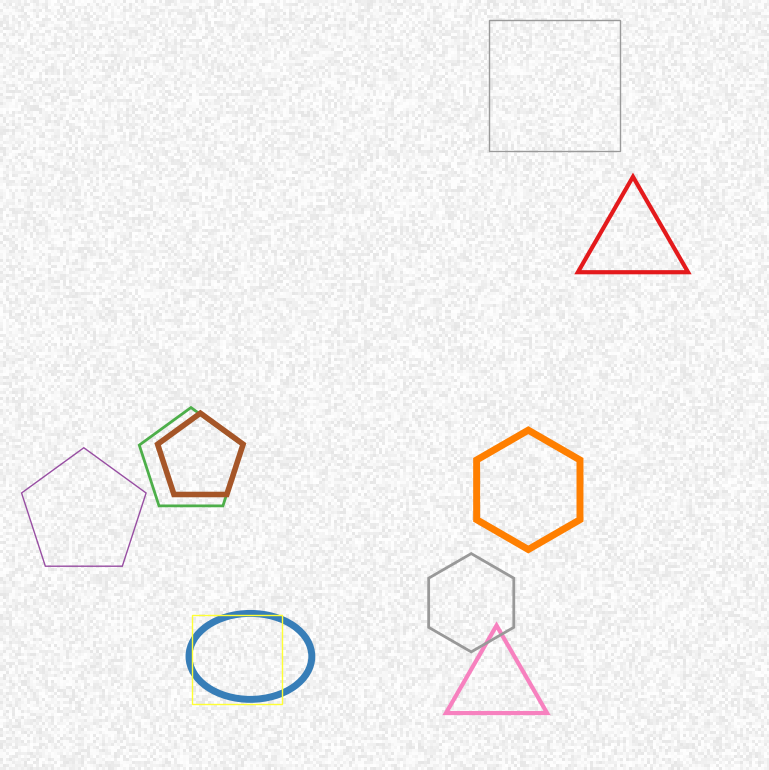[{"shape": "triangle", "thickness": 1.5, "radius": 0.41, "center": [0.822, 0.688]}, {"shape": "oval", "thickness": 2.5, "radius": 0.4, "center": [0.325, 0.148]}, {"shape": "pentagon", "thickness": 1, "radius": 0.35, "center": [0.248, 0.4]}, {"shape": "pentagon", "thickness": 0.5, "radius": 0.43, "center": [0.109, 0.333]}, {"shape": "hexagon", "thickness": 2.5, "radius": 0.39, "center": [0.686, 0.364]}, {"shape": "square", "thickness": 0.5, "radius": 0.29, "center": [0.308, 0.143]}, {"shape": "pentagon", "thickness": 2, "radius": 0.29, "center": [0.26, 0.405]}, {"shape": "triangle", "thickness": 1.5, "radius": 0.38, "center": [0.645, 0.112]}, {"shape": "hexagon", "thickness": 1, "radius": 0.32, "center": [0.612, 0.217]}, {"shape": "square", "thickness": 0.5, "radius": 0.42, "center": [0.72, 0.889]}]